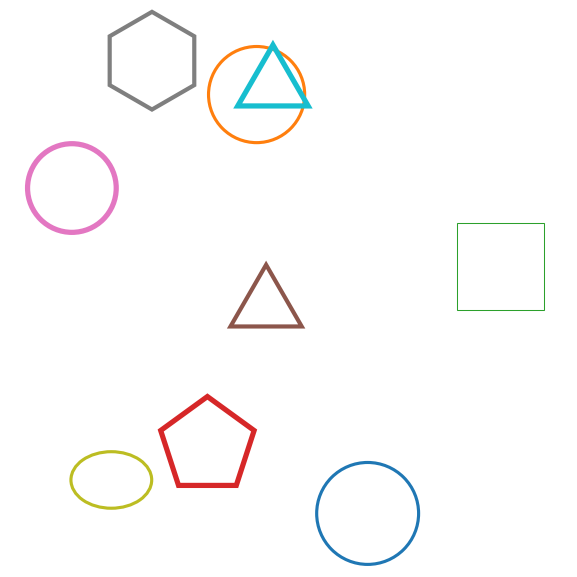[{"shape": "circle", "thickness": 1.5, "radius": 0.44, "center": [0.637, 0.11]}, {"shape": "circle", "thickness": 1.5, "radius": 0.42, "center": [0.444, 0.835]}, {"shape": "square", "thickness": 0.5, "radius": 0.38, "center": [0.867, 0.537]}, {"shape": "pentagon", "thickness": 2.5, "radius": 0.43, "center": [0.359, 0.227]}, {"shape": "triangle", "thickness": 2, "radius": 0.36, "center": [0.461, 0.469]}, {"shape": "circle", "thickness": 2.5, "radius": 0.38, "center": [0.124, 0.674]}, {"shape": "hexagon", "thickness": 2, "radius": 0.42, "center": [0.263, 0.894]}, {"shape": "oval", "thickness": 1.5, "radius": 0.35, "center": [0.193, 0.168]}, {"shape": "triangle", "thickness": 2.5, "radius": 0.35, "center": [0.473, 0.851]}]